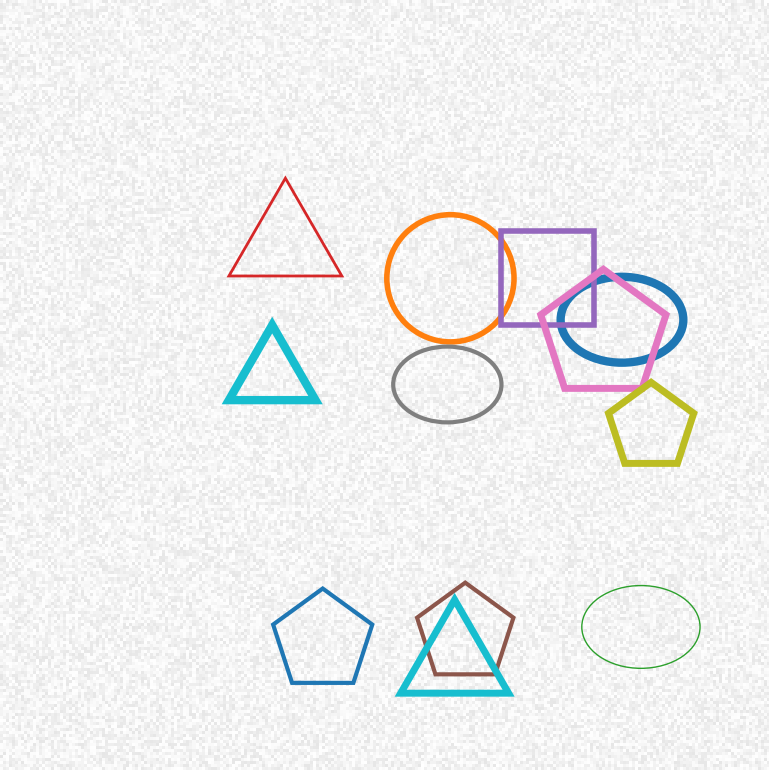[{"shape": "pentagon", "thickness": 1.5, "radius": 0.34, "center": [0.419, 0.168]}, {"shape": "oval", "thickness": 3, "radius": 0.4, "center": [0.808, 0.585]}, {"shape": "circle", "thickness": 2, "radius": 0.41, "center": [0.585, 0.639]}, {"shape": "oval", "thickness": 0.5, "radius": 0.38, "center": [0.832, 0.186]}, {"shape": "triangle", "thickness": 1, "radius": 0.42, "center": [0.371, 0.684]}, {"shape": "square", "thickness": 2, "radius": 0.3, "center": [0.711, 0.639]}, {"shape": "pentagon", "thickness": 1.5, "radius": 0.33, "center": [0.604, 0.177]}, {"shape": "pentagon", "thickness": 2.5, "radius": 0.43, "center": [0.784, 0.565]}, {"shape": "oval", "thickness": 1.5, "radius": 0.35, "center": [0.581, 0.501]}, {"shape": "pentagon", "thickness": 2.5, "radius": 0.29, "center": [0.846, 0.445]}, {"shape": "triangle", "thickness": 2.5, "radius": 0.4, "center": [0.59, 0.14]}, {"shape": "triangle", "thickness": 3, "radius": 0.32, "center": [0.354, 0.513]}]